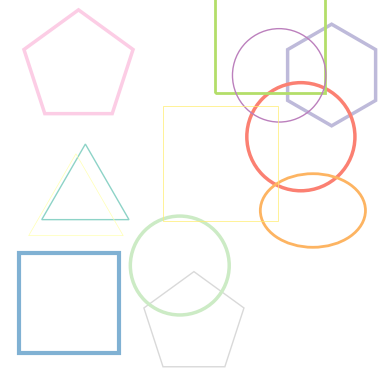[{"shape": "triangle", "thickness": 1, "radius": 0.65, "center": [0.222, 0.495]}, {"shape": "triangle", "thickness": 0.5, "radius": 0.71, "center": [0.197, 0.459]}, {"shape": "hexagon", "thickness": 2.5, "radius": 0.66, "center": [0.861, 0.805]}, {"shape": "circle", "thickness": 2.5, "radius": 0.7, "center": [0.782, 0.645]}, {"shape": "square", "thickness": 3, "radius": 0.65, "center": [0.18, 0.212]}, {"shape": "oval", "thickness": 2, "radius": 0.68, "center": [0.813, 0.453]}, {"shape": "square", "thickness": 2, "radius": 0.71, "center": [0.702, 0.899]}, {"shape": "pentagon", "thickness": 2.5, "radius": 0.74, "center": [0.204, 0.825]}, {"shape": "pentagon", "thickness": 1, "radius": 0.68, "center": [0.504, 0.158]}, {"shape": "circle", "thickness": 1, "radius": 0.61, "center": [0.725, 0.804]}, {"shape": "circle", "thickness": 2.5, "radius": 0.64, "center": [0.467, 0.31]}, {"shape": "square", "thickness": 0.5, "radius": 0.75, "center": [0.572, 0.575]}]